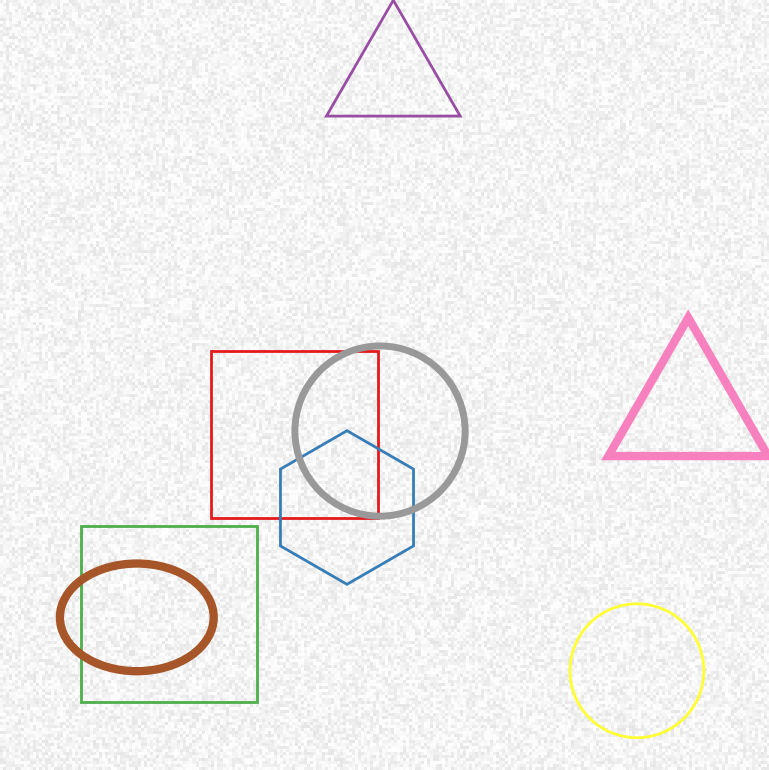[{"shape": "square", "thickness": 1, "radius": 0.54, "center": [0.382, 0.436]}, {"shape": "hexagon", "thickness": 1, "radius": 0.5, "center": [0.451, 0.341]}, {"shape": "square", "thickness": 1, "radius": 0.57, "center": [0.22, 0.202]}, {"shape": "triangle", "thickness": 1, "radius": 0.5, "center": [0.511, 0.899]}, {"shape": "circle", "thickness": 1, "radius": 0.43, "center": [0.827, 0.129]}, {"shape": "oval", "thickness": 3, "radius": 0.5, "center": [0.178, 0.198]}, {"shape": "triangle", "thickness": 3, "radius": 0.6, "center": [0.894, 0.468]}, {"shape": "circle", "thickness": 2.5, "radius": 0.55, "center": [0.494, 0.44]}]